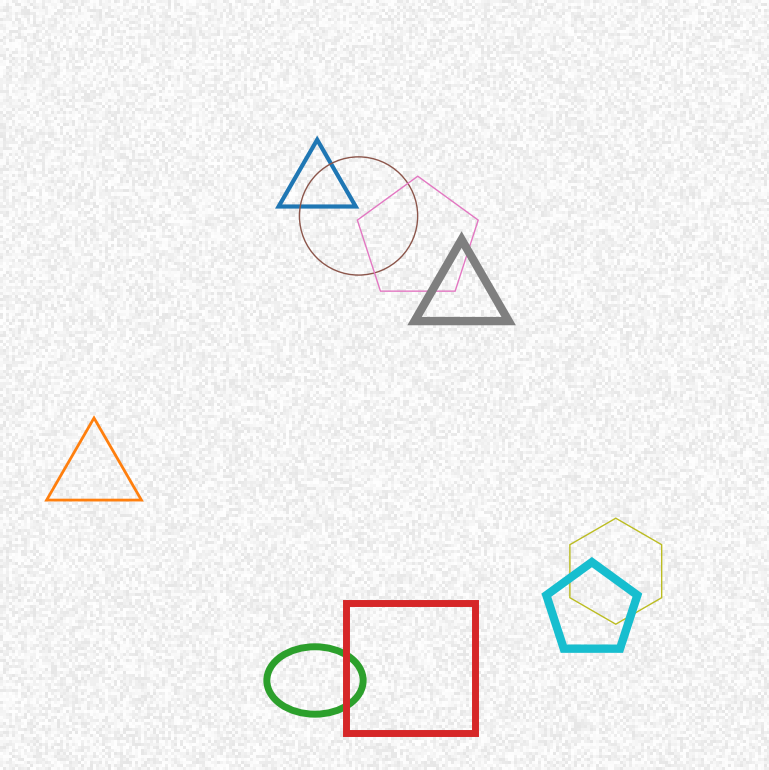[{"shape": "triangle", "thickness": 1.5, "radius": 0.29, "center": [0.412, 0.761]}, {"shape": "triangle", "thickness": 1, "radius": 0.36, "center": [0.122, 0.386]}, {"shape": "oval", "thickness": 2.5, "radius": 0.31, "center": [0.409, 0.116]}, {"shape": "square", "thickness": 2.5, "radius": 0.42, "center": [0.533, 0.132]}, {"shape": "circle", "thickness": 0.5, "radius": 0.38, "center": [0.466, 0.72]}, {"shape": "pentagon", "thickness": 0.5, "radius": 0.41, "center": [0.543, 0.689]}, {"shape": "triangle", "thickness": 3, "radius": 0.35, "center": [0.599, 0.618]}, {"shape": "hexagon", "thickness": 0.5, "radius": 0.34, "center": [0.8, 0.258]}, {"shape": "pentagon", "thickness": 3, "radius": 0.31, "center": [0.769, 0.208]}]